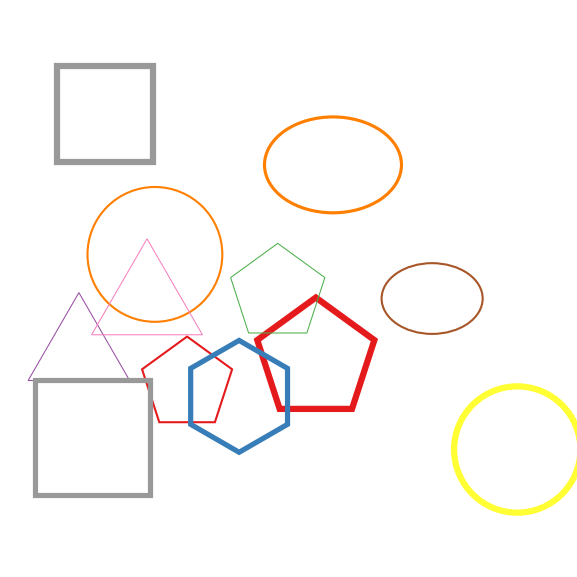[{"shape": "pentagon", "thickness": 3, "radius": 0.53, "center": [0.547, 0.377]}, {"shape": "pentagon", "thickness": 1, "radius": 0.41, "center": [0.324, 0.334]}, {"shape": "hexagon", "thickness": 2.5, "radius": 0.48, "center": [0.414, 0.313]}, {"shape": "pentagon", "thickness": 0.5, "radius": 0.43, "center": [0.481, 0.492]}, {"shape": "triangle", "thickness": 0.5, "radius": 0.51, "center": [0.137, 0.391]}, {"shape": "circle", "thickness": 1, "radius": 0.58, "center": [0.268, 0.559]}, {"shape": "oval", "thickness": 1.5, "radius": 0.59, "center": [0.577, 0.714]}, {"shape": "circle", "thickness": 3, "radius": 0.55, "center": [0.896, 0.221]}, {"shape": "oval", "thickness": 1, "radius": 0.44, "center": [0.748, 0.482]}, {"shape": "triangle", "thickness": 0.5, "radius": 0.55, "center": [0.255, 0.475]}, {"shape": "square", "thickness": 2.5, "radius": 0.5, "center": [0.16, 0.242]}, {"shape": "square", "thickness": 3, "radius": 0.42, "center": [0.182, 0.802]}]